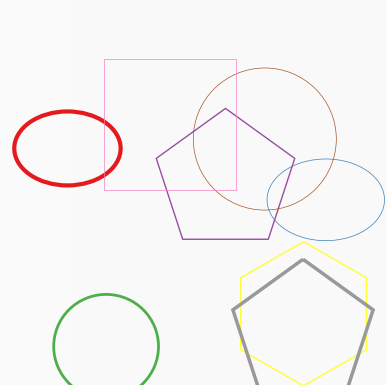[{"shape": "oval", "thickness": 3, "radius": 0.69, "center": [0.174, 0.614]}, {"shape": "oval", "thickness": 0.5, "radius": 0.76, "center": [0.841, 0.481]}, {"shape": "circle", "thickness": 2, "radius": 0.68, "center": [0.274, 0.1]}, {"shape": "pentagon", "thickness": 1, "radius": 0.94, "center": [0.582, 0.531]}, {"shape": "hexagon", "thickness": 1, "radius": 0.94, "center": [0.783, 0.185]}, {"shape": "circle", "thickness": 0.5, "radius": 0.92, "center": [0.683, 0.639]}, {"shape": "square", "thickness": 0.5, "radius": 0.85, "center": [0.438, 0.677]}, {"shape": "pentagon", "thickness": 2.5, "radius": 0.95, "center": [0.782, 0.136]}]